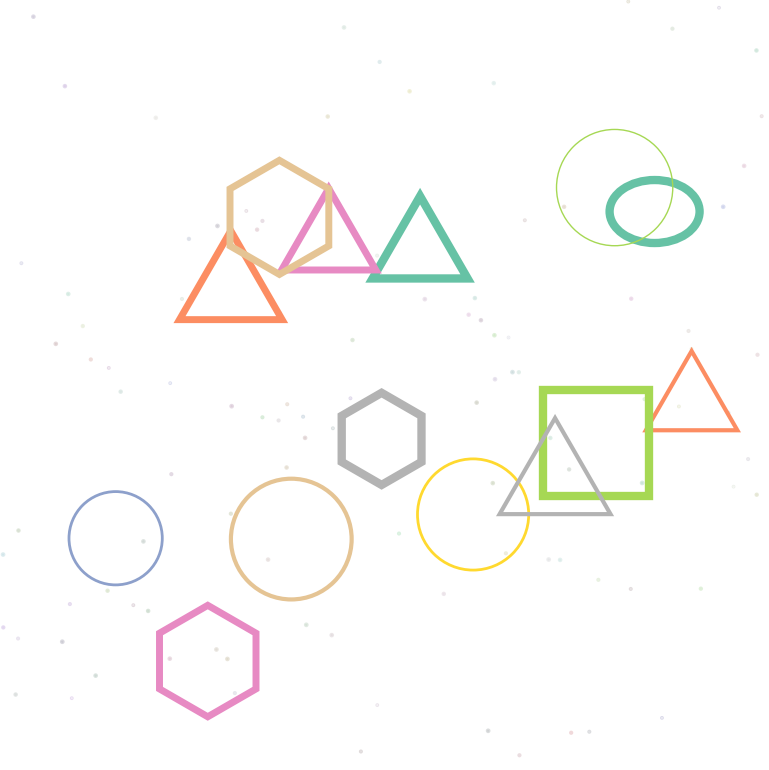[{"shape": "oval", "thickness": 3, "radius": 0.29, "center": [0.85, 0.725]}, {"shape": "triangle", "thickness": 3, "radius": 0.36, "center": [0.546, 0.674]}, {"shape": "triangle", "thickness": 1.5, "radius": 0.34, "center": [0.898, 0.476]}, {"shape": "triangle", "thickness": 2.5, "radius": 0.38, "center": [0.3, 0.623]}, {"shape": "circle", "thickness": 1, "radius": 0.3, "center": [0.15, 0.301]}, {"shape": "hexagon", "thickness": 2.5, "radius": 0.36, "center": [0.27, 0.141]}, {"shape": "triangle", "thickness": 2.5, "radius": 0.35, "center": [0.427, 0.685]}, {"shape": "circle", "thickness": 0.5, "radius": 0.38, "center": [0.798, 0.756]}, {"shape": "square", "thickness": 3, "radius": 0.34, "center": [0.773, 0.424]}, {"shape": "circle", "thickness": 1, "radius": 0.36, "center": [0.614, 0.332]}, {"shape": "hexagon", "thickness": 2.5, "radius": 0.37, "center": [0.363, 0.718]}, {"shape": "circle", "thickness": 1.5, "radius": 0.39, "center": [0.378, 0.3]}, {"shape": "triangle", "thickness": 1.5, "radius": 0.42, "center": [0.721, 0.374]}, {"shape": "hexagon", "thickness": 3, "radius": 0.3, "center": [0.496, 0.43]}]